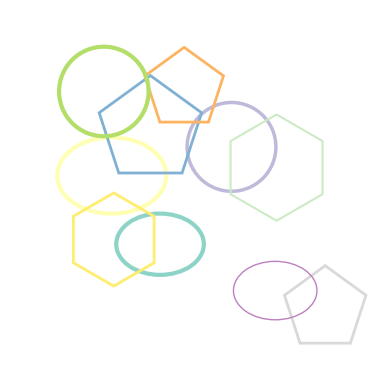[{"shape": "oval", "thickness": 3, "radius": 0.57, "center": [0.416, 0.366]}, {"shape": "oval", "thickness": 3, "radius": 0.71, "center": [0.29, 0.544]}, {"shape": "circle", "thickness": 2.5, "radius": 0.58, "center": [0.601, 0.618]}, {"shape": "pentagon", "thickness": 2, "radius": 0.7, "center": [0.391, 0.664]}, {"shape": "pentagon", "thickness": 2, "radius": 0.54, "center": [0.478, 0.77]}, {"shape": "circle", "thickness": 3, "radius": 0.58, "center": [0.27, 0.762]}, {"shape": "pentagon", "thickness": 2, "radius": 0.56, "center": [0.845, 0.199]}, {"shape": "oval", "thickness": 1, "radius": 0.54, "center": [0.715, 0.245]}, {"shape": "hexagon", "thickness": 1.5, "radius": 0.69, "center": [0.718, 0.565]}, {"shape": "hexagon", "thickness": 2, "radius": 0.6, "center": [0.295, 0.378]}]